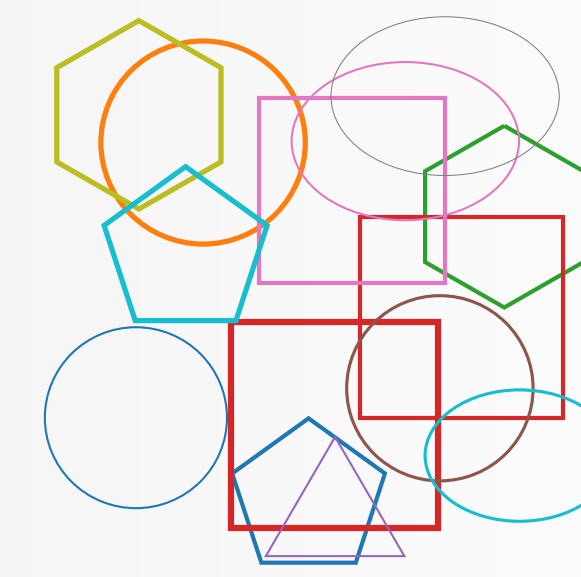[{"shape": "circle", "thickness": 1, "radius": 0.78, "center": [0.234, 0.276]}, {"shape": "pentagon", "thickness": 2, "radius": 0.69, "center": [0.531, 0.137]}, {"shape": "circle", "thickness": 2.5, "radius": 0.88, "center": [0.349, 0.752]}, {"shape": "hexagon", "thickness": 2, "radius": 0.79, "center": [0.868, 0.624]}, {"shape": "square", "thickness": 3, "radius": 0.89, "center": [0.576, 0.263]}, {"shape": "square", "thickness": 2, "radius": 0.87, "center": [0.793, 0.449]}, {"shape": "triangle", "thickness": 1, "radius": 0.69, "center": [0.577, 0.105]}, {"shape": "circle", "thickness": 1.5, "radius": 0.8, "center": [0.757, 0.327]}, {"shape": "oval", "thickness": 1, "radius": 0.98, "center": [0.697, 0.755]}, {"shape": "square", "thickness": 2, "radius": 0.8, "center": [0.605, 0.668]}, {"shape": "oval", "thickness": 0.5, "radius": 0.98, "center": [0.766, 0.833]}, {"shape": "hexagon", "thickness": 2.5, "radius": 0.82, "center": [0.239, 0.8]}, {"shape": "pentagon", "thickness": 2.5, "radius": 0.74, "center": [0.319, 0.563]}, {"shape": "oval", "thickness": 1.5, "radius": 0.81, "center": [0.894, 0.21]}]